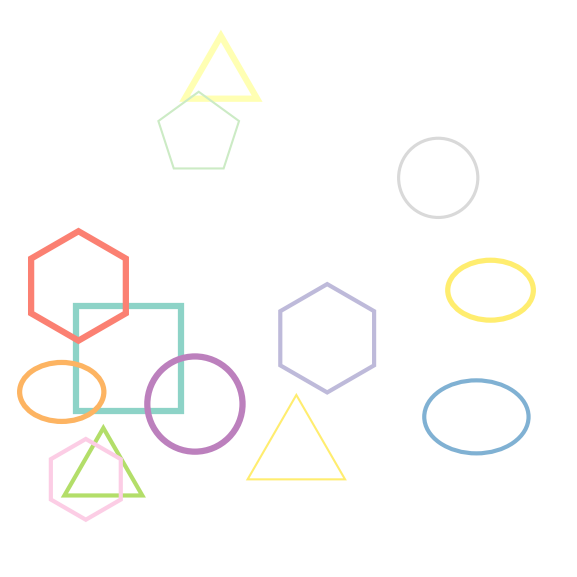[{"shape": "square", "thickness": 3, "radius": 0.45, "center": [0.223, 0.379]}, {"shape": "triangle", "thickness": 3, "radius": 0.36, "center": [0.383, 0.864]}, {"shape": "hexagon", "thickness": 2, "radius": 0.47, "center": [0.567, 0.413]}, {"shape": "hexagon", "thickness": 3, "radius": 0.47, "center": [0.136, 0.504]}, {"shape": "oval", "thickness": 2, "radius": 0.45, "center": [0.825, 0.277]}, {"shape": "oval", "thickness": 2.5, "radius": 0.36, "center": [0.107, 0.32]}, {"shape": "triangle", "thickness": 2, "radius": 0.39, "center": [0.179, 0.18]}, {"shape": "hexagon", "thickness": 2, "radius": 0.35, "center": [0.149, 0.169]}, {"shape": "circle", "thickness": 1.5, "radius": 0.34, "center": [0.759, 0.691]}, {"shape": "circle", "thickness": 3, "radius": 0.41, "center": [0.338, 0.299]}, {"shape": "pentagon", "thickness": 1, "radius": 0.37, "center": [0.344, 0.767]}, {"shape": "triangle", "thickness": 1, "radius": 0.49, "center": [0.513, 0.218]}, {"shape": "oval", "thickness": 2.5, "radius": 0.37, "center": [0.849, 0.497]}]